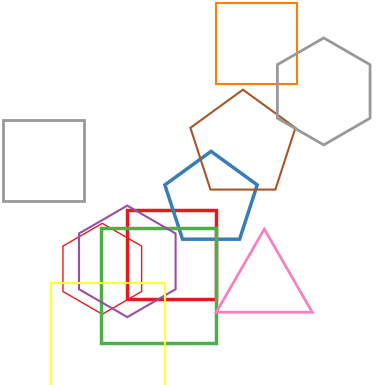[{"shape": "hexagon", "thickness": 1, "radius": 0.59, "center": [0.266, 0.302]}, {"shape": "square", "thickness": 2.5, "radius": 0.58, "center": [0.445, 0.339]}, {"shape": "pentagon", "thickness": 2.5, "radius": 0.63, "center": [0.548, 0.481]}, {"shape": "square", "thickness": 2.5, "radius": 0.75, "center": [0.411, 0.259]}, {"shape": "hexagon", "thickness": 1.5, "radius": 0.72, "center": [0.331, 0.321]}, {"shape": "square", "thickness": 1.5, "radius": 0.53, "center": [0.666, 0.887]}, {"shape": "square", "thickness": 1.5, "radius": 0.75, "center": [0.28, 0.116]}, {"shape": "pentagon", "thickness": 1.5, "radius": 0.72, "center": [0.631, 0.624]}, {"shape": "triangle", "thickness": 2, "radius": 0.72, "center": [0.686, 0.261]}, {"shape": "hexagon", "thickness": 2, "radius": 0.69, "center": [0.841, 0.763]}, {"shape": "square", "thickness": 2, "radius": 0.53, "center": [0.113, 0.584]}]